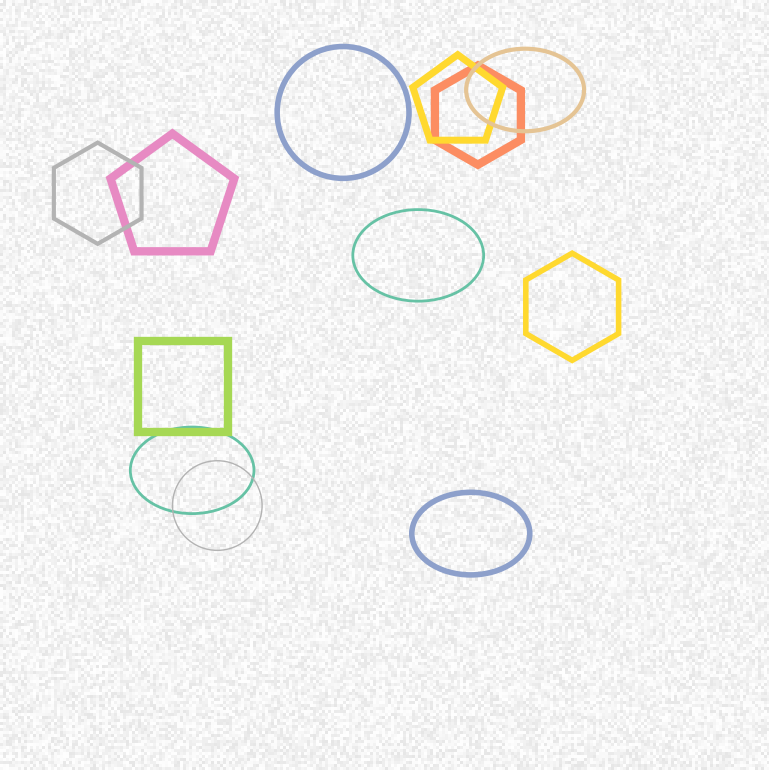[{"shape": "oval", "thickness": 1, "radius": 0.4, "center": [0.25, 0.389]}, {"shape": "oval", "thickness": 1, "radius": 0.42, "center": [0.543, 0.668]}, {"shape": "hexagon", "thickness": 3, "radius": 0.32, "center": [0.621, 0.851]}, {"shape": "oval", "thickness": 2, "radius": 0.38, "center": [0.611, 0.307]}, {"shape": "circle", "thickness": 2, "radius": 0.43, "center": [0.446, 0.854]}, {"shape": "pentagon", "thickness": 3, "radius": 0.42, "center": [0.224, 0.742]}, {"shape": "square", "thickness": 3, "radius": 0.29, "center": [0.238, 0.498]}, {"shape": "hexagon", "thickness": 2, "radius": 0.35, "center": [0.743, 0.602]}, {"shape": "pentagon", "thickness": 2.5, "radius": 0.31, "center": [0.594, 0.868]}, {"shape": "oval", "thickness": 1.5, "radius": 0.38, "center": [0.682, 0.883]}, {"shape": "hexagon", "thickness": 1.5, "radius": 0.33, "center": [0.127, 0.749]}, {"shape": "circle", "thickness": 0.5, "radius": 0.29, "center": [0.282, 0.343]}]